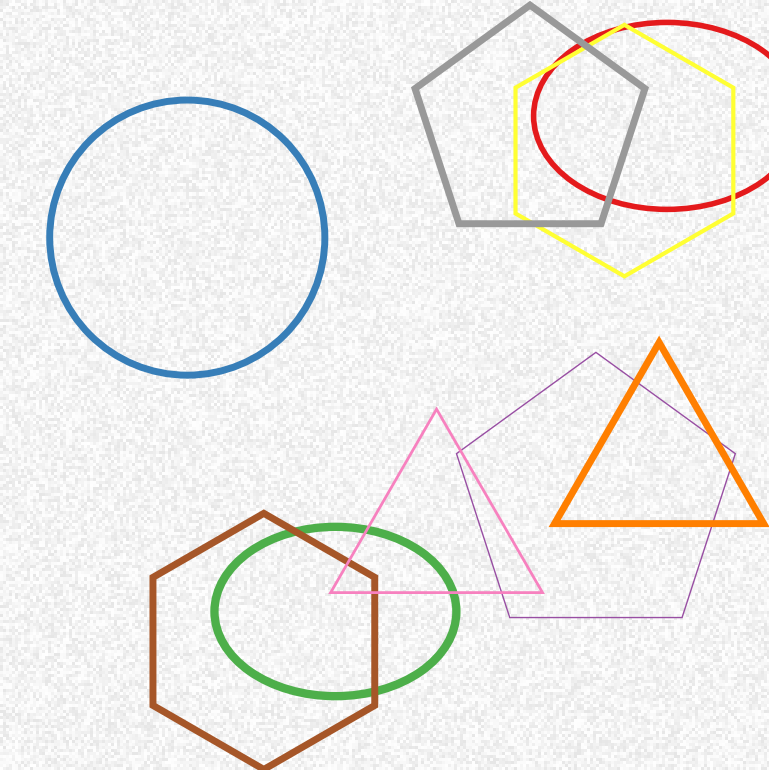[{"shape": "oval", "thickness": 2, "radius": 0.87, "center": [0.866, 0.849]}, {"shape": "circle", "thickness": 2.5, "radius": 0.89, "center": [0.243, 0.691]}, {"shape": "oval", "thickness": 3, "radius": 0.79, "center": [0.436, 0.206]}, {"shape": "pentagon", "thickness": 0.5, "radius": 0.95, "center": [0.774, 0.352]}, {"shape": "triangle", "thickness": 2.5, "radius": 0.78, "center": [0.856, 0.398]}, {"shape": "hexagon", "thickness": 1.5, "radius": 0.82, "center": [0.811, 0.804]}, {"shape": "hexagon", "thickness": 2.5, "radius": 0.83, "center": [0.343, 0.167]}, {"shape": "triangle", "thickness": 1, "radius": 0.79, "center": [0.567, 0.31]}, {"shape": "pentagon", "thickness": 2.5, "radius": 0.78, "center": [0.688, 0.836]}]